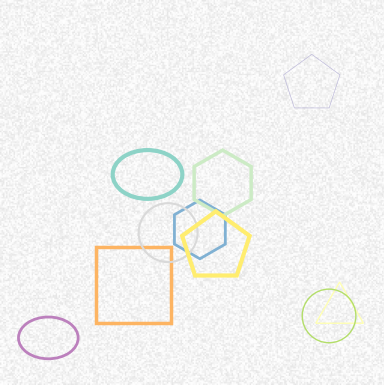[{"shape": "oval", "thickness": 3, "radius": 0.45, "center": [0.383, 0.547]}, {"shape": "triangle", "thickness": 1, "radius": 0.36, "center": [0.882, 0.196]}, {"shape": "pentagon", "thickness": 0.5, "radius": 0.38, "center": [0.81, 0.782]}, {"shape": "hexagon", "thickness": 2, "radius": 0.38, "center": [0.519, 0.404]}, {"shape": "square", "thickness": 2.5, "radius": 0.49, "center": [0.347, 0.261]}, {"shape": "circle", "thickness": 1, "radius": 0.35, "center": [0.855, 0.179]}, {"shape": "circle", "thickness": 1.5, "radius": 0.38, "center": [0.437, 0.396]}, {"shape": "oval", "thickness": 2, "radius": 0.39, "center": [0.126, 0.122]}, {"shape": "hexagon", "thickness": 2.5, "radius": 0.43, "center": [0.578, 0.525]}, {"shape": "pentagon", "thickness": 3, "radius": 0.46, "center": [0.561, 0.359]}]